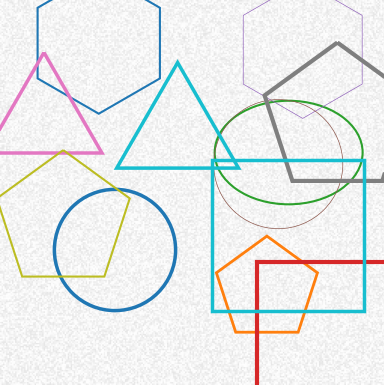[{"shape": "circle", "thickness": 2.5, "radius": 0.79, "center": [0.299, 0.351]}, {"shape": "hexagon", "thickness": 1.5, "radius": 0.92, "center": [0.257, 0.888]}, {"shape": "pentagon", "thickness": 2, "radius": 0.69, "center": [0.693, 0.249]}, {"shape": "oval", "thickness": 1.5, "radius": 0.96, "center": [0.75, 0.604]}, {"shape": "square", "thickness": 3, "radius": 0.86, "center": [0.84, 0.146]}, {"shape": "hexagon", "thickness": 0.5, "radius": 0.89, "center": [0.786, 0.871]}, {"shape": "circle", "thickness": 0.5, "radius": 0.84, "center": [0.723, 0.574]}, {"shape": "triangle", "thickness": 2.5, "radius": 0.87, "center": [0.114, 0.69]}, {"shape": "pentagon", "thickness": 3, "radius": 0.99, "center": [0.876, 0.691]}, {"shape": "pentagon", "thickness": 1.5, "radius": 0.91, "center": [0.164, 0.429]}, {"shape": "triangle", "thickness": 2.5, "radius": 0.91, "center": [0.461, 0.655]}, {"shape": "square", "thickness": 2.5, "radius": 0.98, "center": [0.749, 0.389]}]